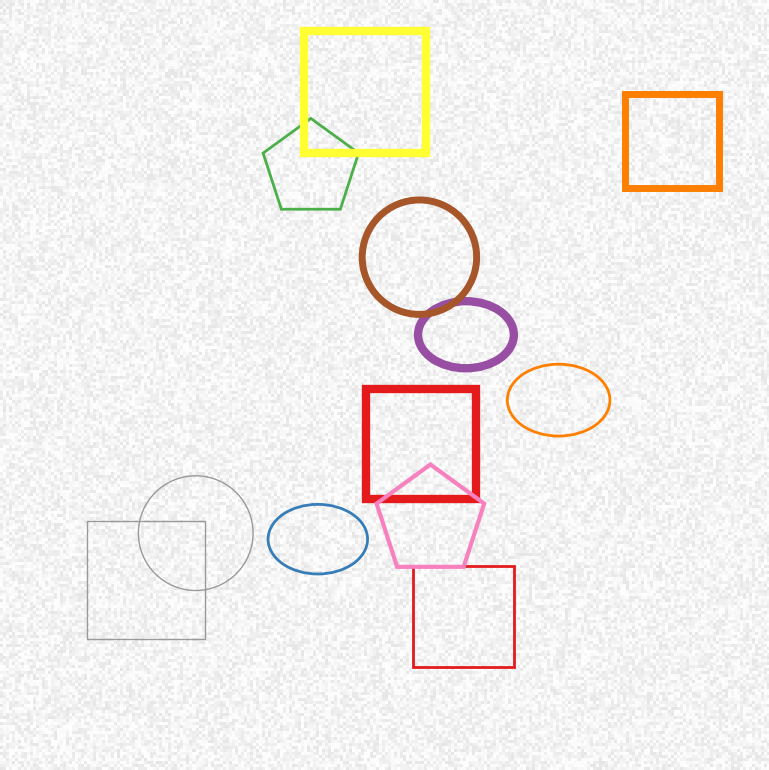[{"shape": "square", "thickness": 3, "radius": 0.36, "center": [0.546, 0.423]}, {"shape": "square", "thickness": 1, "radius": 0.33, "center": [0.602, 0.2]}, {"shape": "oval", "thickness": 1, "radius": 0.32, "center": [0.413, 0.3]}, {"shape": "pentagon", "thickness": 1, "radius": 0.33, "center": [0.404, 0.781]}, {"shape": "oval", "thickness": 3, "radius": 0.31, "center": [0.605, 0.565]}, {"shape": "oval", "thickness": 1, "radius": 0.33, "center": [0.725, 0.48]}, {"shape": "square", "thickness": 2.5, "radius": 0.31, "center": [0.873, 0.816]}, {"shape": "square", "thickness": 3, "radius": 0.4, "center": [0.474, 0.881]}, {"shape": "circle", "thickness": 2.5, "radius": 0.37, "center": [0.545, 0.666]}, {"shape": "pentagon", "thickness": 1.5, "radius": 0.37, "center": [0.559, 0.323]}, {"shape": "square", "thickness": 0.5, "radius": 0.38, "center": [0.19, 0.246]}, {"shape": "circle", "thickness": 0.5, "radius": 0.37, "center": [0.254, 0.308]}]